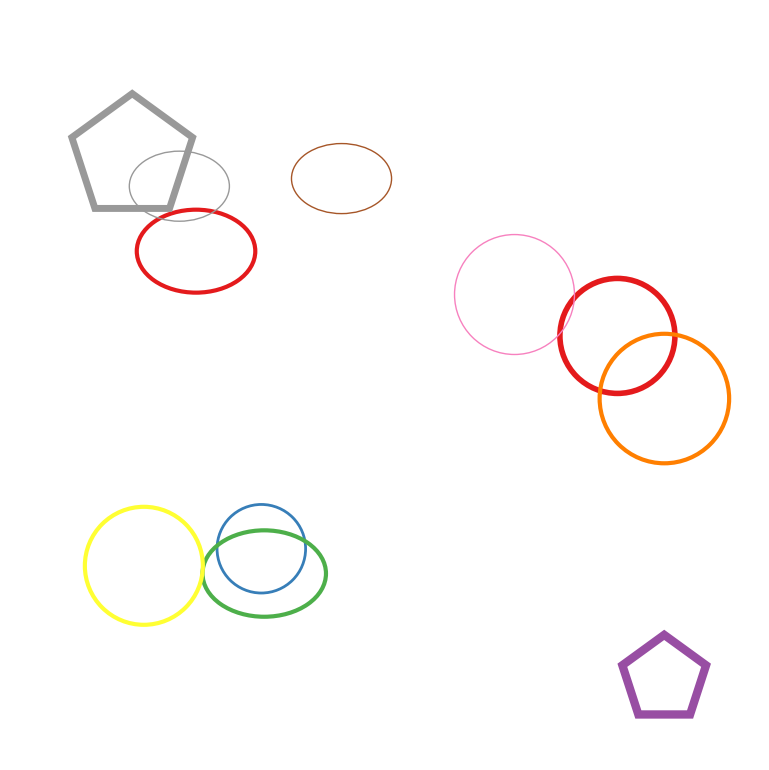[{"shape": "oval", "thickness": 1.5, "radius": 0.38, "center": [0.255, 0.674]}, {"shape": "circle", "thickness": 2, "radius": 0.37, "center": [0.802, 0.564]}, {"shape": "circle", "thickness": 1, "radius": 0.29, "center": [0.339, 0.287]}, {"shape": "oval", "thickness": 1.5, "radius": 0.4, "center": [0.343, 0.255]}, {"shape": "pentagon", "thickness": 3, "radius": 0.29, "center": [0.863, 0.118]}, {"shape": "circle", "thickness": 1.5, "radius": 0.42, "center": [0.863, 0.482]}, {"shape": "circle", "thickness": 1.5, "radius": 0.38, "center": [0.187, 0.265]}, {"shape": "oval", "thickness": 0.5, "radius": 0.32, "center": [0.444, 0.768]}, {"shape": "circle", "thickness": 0.5, "radius": 0.39, "center": [0.668, 0.618]}, {"shape": "pentagon", "thickness": 2.5, "radius": 0.41, "center": [0.172, 0.796]}, {"shape": "oval", "thickness": 0.5, "radius": 0.32, "center": [0.233, 0.758]}]